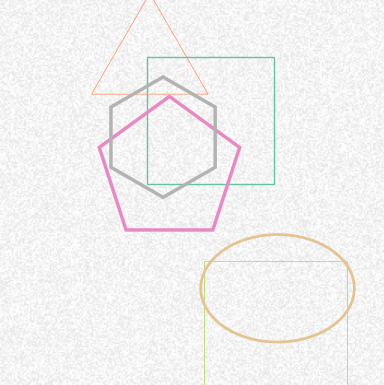[{"shape": "square", "thickness": 1, "radius": 0.83, "center": [0.547, 0.687]}, {"shape": "triangle", "thickness": 0.5, "radius": 0.87, "center": [0.389, 0.843]}, {"shape": "pentagon", "thickness": 2.5, "radius": 0.96, "center": [0.44, 0.558]}, {"shape": "square", "thickness": 0.5, "radius": 0.93, "center": [0.715, 0.137]}, {"shape": "oval", "thickness": 2, "radius": 1.0, "center": [0.721, 0.251]}, {"shape": "hexagon", "thickness": 2.5, "radius": 0.78, "center": [0.424, 0.644]}]